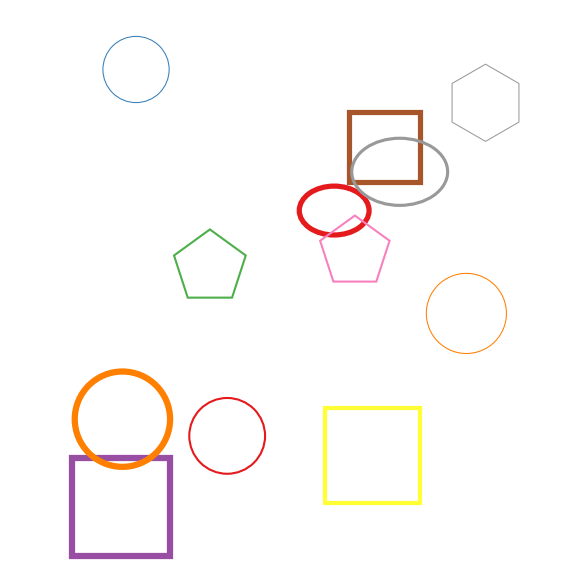[{"shape": "circle", "thickness": 1, "radius": 0.33, "center": [0.393, 0.244]}, {"shape": "oval", "thickness": 2.5, "radius": 0.3, "center": [0.579, 0.635]}, {"shape": "circle", "thickness": 0.5, "radius": 0.29, "center": [0.236, 0.879]}, {"shape": "pentagon", "thickness": 1, "radius": 0.33, "center": [0.363, 0.537]}, {"shape": "square", "thickness": 3, "radius": 0.42, "center": [0.209, 0.122]}, {"shape": "circle", "thickness": 0.5, "radius": 0.35, "center": [0.808, 0.456]}, {"shape": "circle", "thickness": 3, "radius": 0.41, "center": [0.212, 0.273]}, {"shape": "square", "thickness": 2, "radius": 0.41, "center": [0.645, 0.211]}, {"shape": "square", "thickness": 2.5, "radius": 0.3, "center": [0.666, 0.744]}, {"shape": "pentagon", "thickness": 1, "radius": 0.32, "center": [0.614, 0.563]}, {"shape": "hexagon", "thickness": 0.5, "radius": 0.33, "center": [0.841, 0.821]}, {"shape": "oval", "thickness": 1.5, "radius": 0.42, "center": [0.692, 0.702]}]